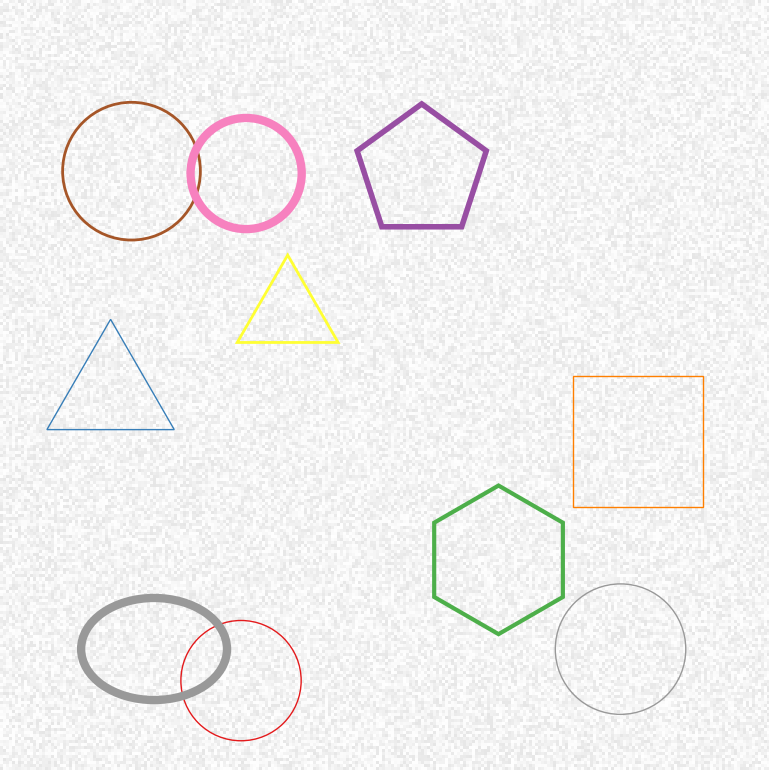[{"shape": "circle", "thickness": 0.5, "radius": 0.39, "center": [0.313, 0.116]}, {"shape": "triangle", "thickness": 0.5, "radius": 0.48, "center": [0.144, 0.49]}, {"shape": "hexagon", "thickness": 1.5, "radius": 0.48, "center": [0.647, 0.273]}, {"shape": "pentagon", "thickness": 2, "radius": 0.44, "center": [0.548, 0.777]}, {"shape": "square", "thickness": 0.5, "radius": 0.42, "center": [0.828, 0.427]}, {"shape": "triangle", "thickness": 1, "radius": 0.38, "center": [0.374, 0.593]}, {"shape": "circle", "thickness": 1, "radius": 0.45, "center": [0.171, 0.778]}, {"shape": "circle", "thickness": 3, "radius": 0.36, "center": [0.32, 0.775]}, {"shape": "circle", "thickness": 0.5, "radius": 0.42, "center": [0.806, 0.157]}, {"shape": "oval", "thickness": 3, "radius": 0.47, "center": [0.2, 0.157]}]